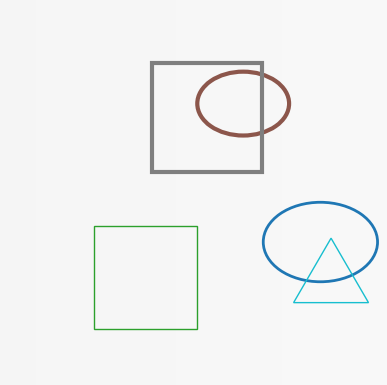[{"shape": "oval", "thickness": 2, "radius": 0.74, "center": [0.827, 0.371]}, {"shape": "square", "thickness": 1, "radius": 0.66, "center": [0.376, 0.279]}, {"shape": "oval", "thickness": 3, "radius": 0.59, "center": [0.628, 0.731]}, {"shape": "square", "thickness": 3, "radius": 0.71, "center": [0.533, 0.695]}, {"shape": "triangle", "thickness": 1, "radius": 0.56, "center": [0.854, 0.27]}]